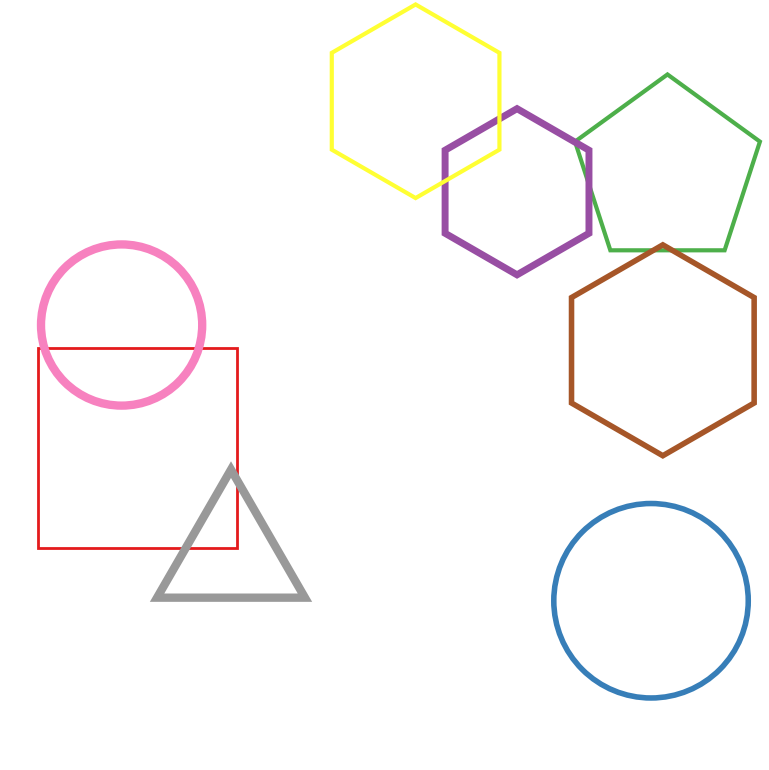[{"shape": "square", "thickness": 1, "radius": 0.65, "center": [0.178, 0.418]}, {"shape": "circle", "thickness": 2, "radius": 0.63, "center": [0.845, 0.22]}, {"shape": "pentagon", "thickness": 1.5, "radius": 0.63, "center": [0.867, 0.777]}, {"shape": "hexagon", "thickness": 2.5, "radius": 0.54, "center": [0.671, 0.751]}, {"shape": "hexagon", "thickness": 1.5, "radius": 0.63, "center": [0.54, 0.869]}, {"shape": "hexagon", "thickness": 2, "radius": 0.68, "center": [0.861, 0.545]}, {"shape": "circle", "thickness": 3, "radius": 0.52, "center": [0.158, 0.578]}, {"shape": "triangle", "thickness": 3, "radius": 0.55, "center": [0.3, 0.279]}]